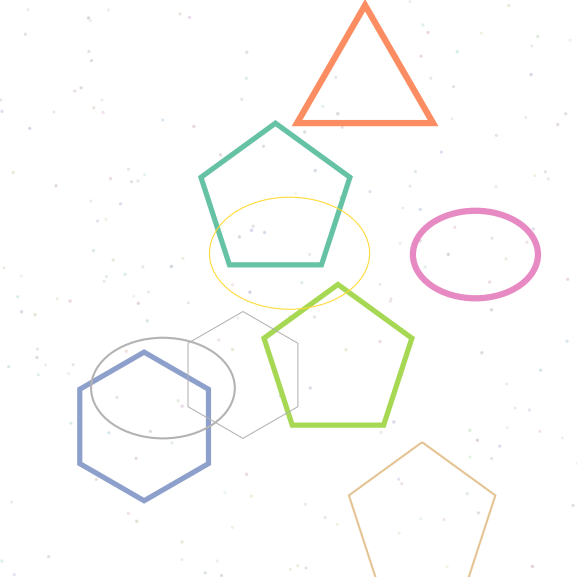[{"shape": "pentagon", "thickness": 2.5, "radius": 0.68, "center": [0.477, 0.65]}, {"shape": "triangle", "thickness": 3, "radius": 0.68, "center": [0.632, 0.854]}, {"shape": "hexagon", "thickness": 2.5, "radius": 0.64, "center": [0.25, 0.261]}, {"shape": "oval", "thickness": 3, "radius": 0.54, "center": [0.823, 0.558]}, {"shape": "pentagon", "thickness": 2.5, "radius": 0.67, "center": [0.585, 0.372]}, {"shape": "oval", "thickness": 0.5, "radius": 0.69, "center": [0.501, 0.561]}, {"shape": "pentagon", "thickness": 1, "radius": 0.67, "center": [0.731, 0.1]}, {"shape": "hexagon", "thickness": 0.5, "radius": 0.55, "center": [0.421, 0.35]}, {"shape": "oval", "thickness": 1, "radius": 0.62, "center": [0.282, 0.327]}]